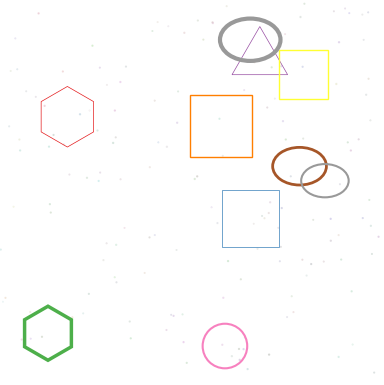[{"shape": "hexagon", "thickness": 0.5, "radius": 0.39, "center": [0.175, 0.697]}, {"shape": "square", "thickness": 0.5, "radius": 0.37, "center": [0.651, 0.432]}, {"shape": "hexagon", "thickness": 2.5, "radius": 0.35, "center": [0.125, 0.134]}, {"shape": "triangle", "thickness": 0.5, "radius": 0.42, "center": [0.675, 0.848]}, {"shape": "square", "thickness": 1, "radius": 0.4, "center": [0.574, 0.673]}, {"shape": "square", "thickness": 1, "radius": 0.32, "center": [0.788, 0.807]}, {"shape": "oval", "thickness": 2, "radius": 0.35, "center": [0.778, 0.568]}, {"shape": "circle", "thickness": 1.5, "radius": 0.29, "center": [0.584, 0.101]}, {"shape": "oval", "thickness": 3, "radius": 0.39, "center": [0.65, 0.897]}, {"shape": "oval", "thickness": 1.5, "radius": 0.31, "center": [0.844, 0.531]}]